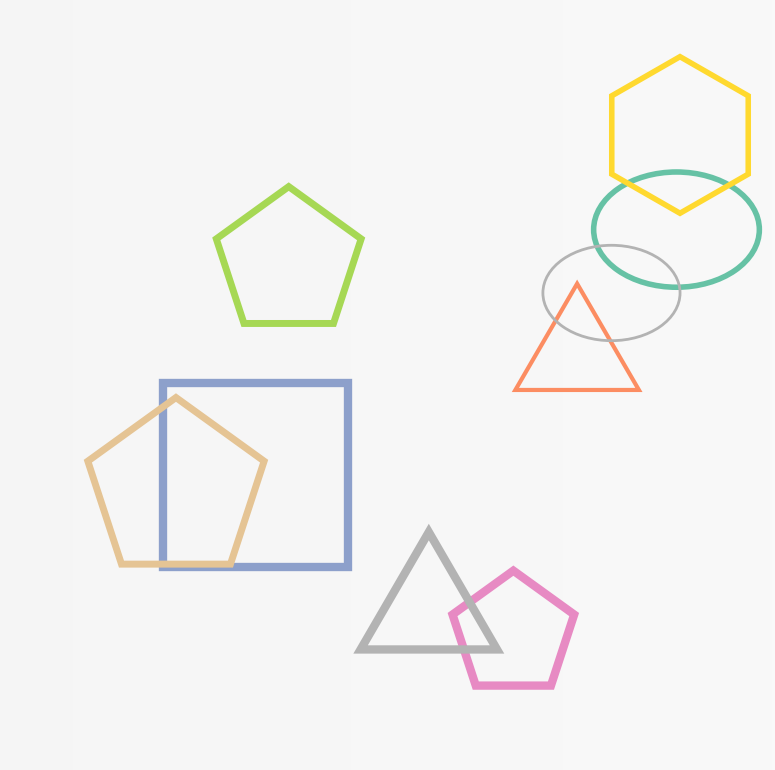[{"shape": "oval", "thickness": 2, "radius": 0.53, "center": [0.873, 0.702]}, {"shape": "triangle", "thickness": 1.5, "radius": 0.46, "center": [0.745, 0.54]}, {"shape": "square", "thickness": 3, "radius": 0.6, "center": [0.33, 0.383]}, {"shape": "pentagon", "thickness": 3, "radius": 0.41, "center": [0.662, 0.176]}, {"shape": "pentagon", "thickness": 2.5, "radius": 0.49, "center": [0.373, 0.659]}, {"shape": "hexagon", "thickness": 2, "radius": 0.51, "center": [0.877, 0.825]}, {"shape": "pentagon", "thickness": 2.5, "radius": 0.6, "center": [0.227, 0.364]}, {"shape": "triangle", "thickness": 3, "radius": 0.51, "center": [0.553, 0.207]}, {"shape": "oval", "thickness": 1, "radius": 0.44, "center": [0.789, 0.62]}]